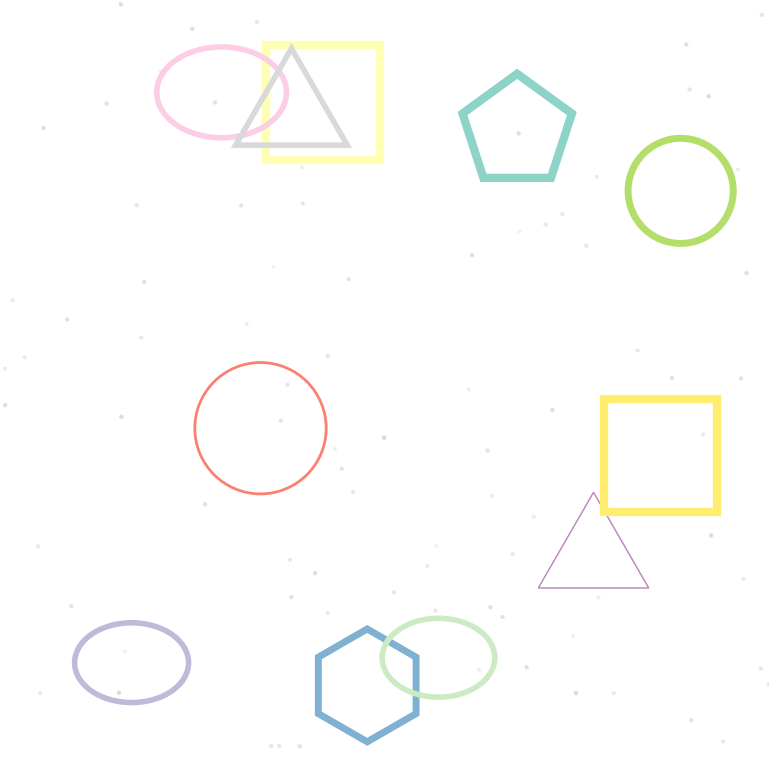[{"shape": "pentagon", "thickness": 3, "radius": 0.37, "center": [0.672, 0.829]}, {"shape": "square", "thickness": 3, "radius": 0.37, "center": [0.419, 0.867]}, {"shape": "oval", "thickness": 2, "radius": 0.37, "center": [0.171, 0.139]}, {"shape": "circle", "thickness": 1, "radius": 0.43, "center": [0.338, 0.444]}, {"shape": "hexagon", "thickness": 2.5, "radius": 0.37, "center": [0.477, 0.11]}, {"shape": "circle", "thickness": 2.5, "radius": 0.34, "center": [0.884, 0.752]}, {"shape": "oval", "thickness": 2, "radius": 0.42, "center": [0.288, 0.88]}, {"shape": "triangle", "thickness": 2, "radius": 0.42, "center": [0.379, 0.853]}, {"shape": "triangle", "thickness": 0.5, "radius": 0.41, "center": [0.771, 0.278]}, {"shape": "oval", "thickness": 2, "radius": 0.37, "center": [0.569, 0.146]}, {"shape": "square", "thickness": 3, "radius": 0.37, "center": [0.858, 0.408]}]